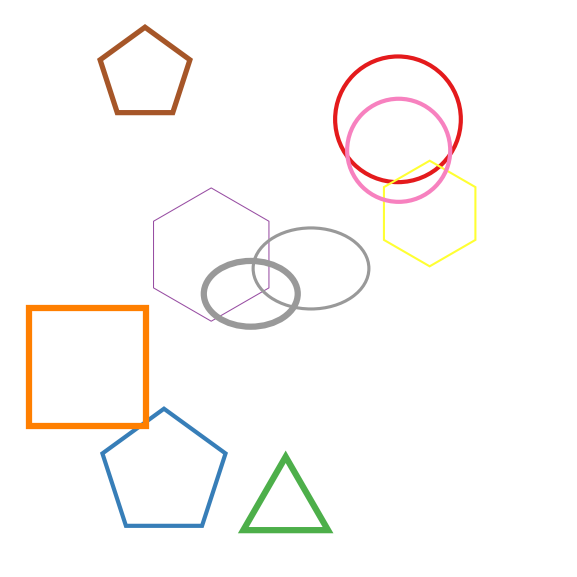[{"shape": "circle", "thickness": 2, "radius": 0.54, "center": [0.689, 0.793]}, {"shape": "pentagon", "thickness": 2, "radius": 0.56, "center": [0.284, 0.179]}, {"shape": "triangle", "thickness": 3, "radius": 0.42, "center": [0.495, 0.123]}, {"shape": "hexagon", "thickness": 0.5, "radius": 0.58, "center": [0.366, 0.558]}, {"shape": "square", "thickness": 3, "radius": 0.51, "center": [0.151, 0.364]}, {"shape": "hexagon", "thickness": 1, "radius": 0.46, "center": [0.744, 0.629]}, {"shape": "pentagon", "thickness": 2.5, "radius": 0.41, "center": [0.251, 0.87]}, {"shape": "circle", "thickness": 2, "radius": 0.45, "center": [0.69, 0.739]}, {"shape": "oval", "thickness": 1.5, "radius": 0.5, "center": [0.539, 0.534]}, {"shape": "oval", "thickness": 3, "radius": 0.41, "center": [0.434, 0.49]}]